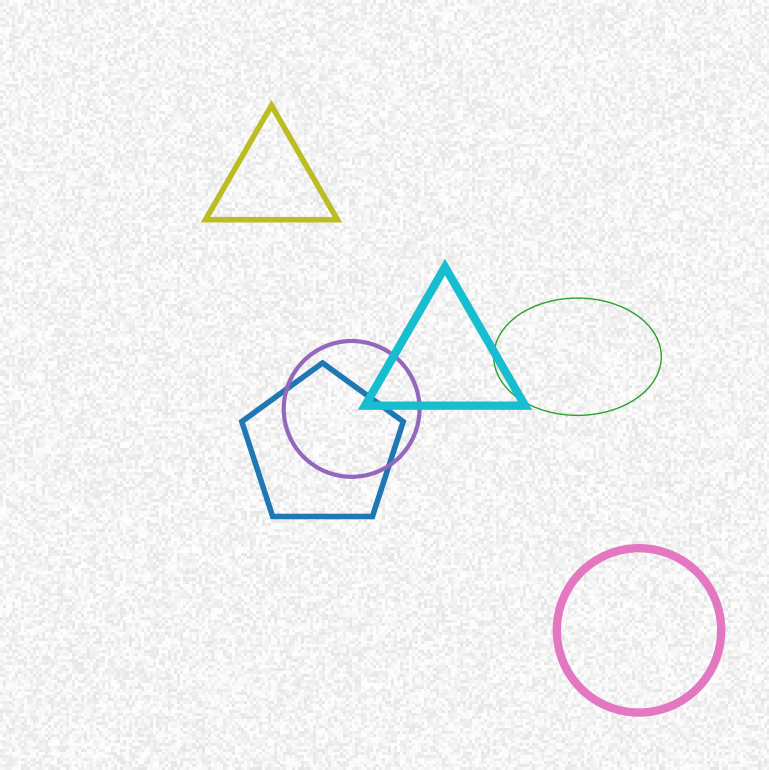[{"shape": "pentagon", "thickness": 2, "radius": 0.55, "center": [0.419, 0.418]}, {"shape": "oval", "thickness": 0.5, "radius": 0.54, "center": [0.75, 0.537]}, {"shape": "circle", "thickness": 1.5, "radius": 0.44, "center": [0.457, 0.469]}, {"shape": "circle", "thickness": 3, "radius": 0.53, "center": [0.83, 0.181]}, {"shape": "triangle", "thickness": 2, "radius": 0.49, "center": [0.353, 0.764]}, {"shape": "triangle", "thickness": 3, "radius": 0.6, "center": [0.578, 0.533]}]